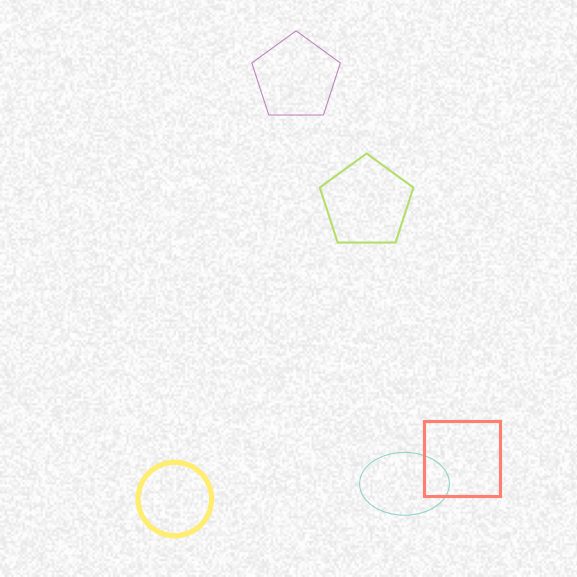[{"shape": "oval", "thickness": 0.5, "radius": 0.39, "center": [0.7, 0.161]}, {"shape": "square", "thickness": 1.5, "radius": 0.33, "center": [0.8, 0.206]}, {"shape": "pentagon", "thickness": 1, "radius": 0.43, "center": [0.635, 0.648]}, {"shape": "pentagon", "thickness": 0.5, "radius": 0.4, "center": [0.513, 0.865]}, {"shape": "circle", "thickness": 2.5, "radius": 0.32, "center": [0.303, 0.135]}]